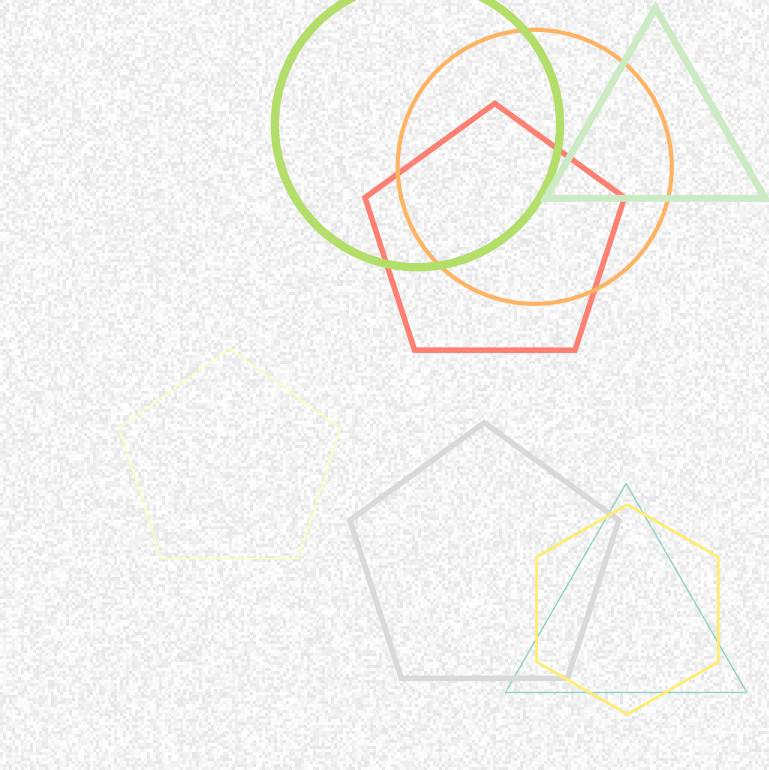[{"shape": "triangle", "thickness": 0.5, "radius": 0.9, "center": [0.813, 0.191]}, {"shape": "pentagon", "thickness": 0.5, "radius": 0.76, "center": [0.298, 0.397]}, {"shape": "pentagon", "thickness": 2, "radius": 0.89, "center": [0.643, 0.689]}, {"shape": "circle", "thickness": 1.5, "radius": 0.89, "center": [0.694, 0.783]}, {"shape": "circle", "thickness": 3, "radius": 0.93, "center": [0.542, 0.838]}, {"shape": "pentagon", "thickness": 2, "radius": 0.92, "center": [0.629, 0.268]}, {"shape": "triangle", "thickness": 2.5, "radius": 0.82, "center": [0.851, 0.825]}, {"shape": "hexagon", "thickness": 1, "radius": 0.68, "center": [0.815, 0.208]}]